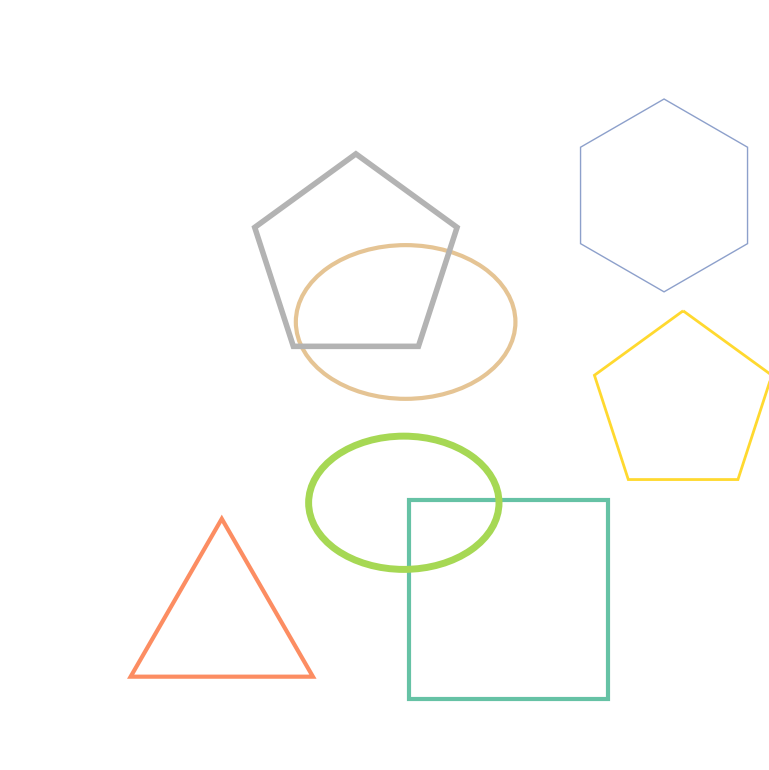[{"shape": "square", "thickness": 1.5, "radius": 0.65, "center": [0.661, 0.221]}, {"shape": "triangle", "thickness": 1.5, "radius": 0.68, "center": [0.288, 0.19]}, {"shape": "hexagon", "thickness": 0.5, "radius": 0.63, "center": [0.862, 0.746]}, {"shape": "oval", "thickness": 2.5, "radius": 0.62, "center": [0.524, 0.347]}, {"shape": "pentagon", "thickness": 1, "radius": 0.61, "center": [0.887, 0.475]}, {"shape": "oval", "thickness": 1.5, "radius": 0.71, "center": [0.527, 0.582]}, {"shape": "pentagon", "thickness": 2, "radius": 0.69, "center": [0.462, 0.662]}]